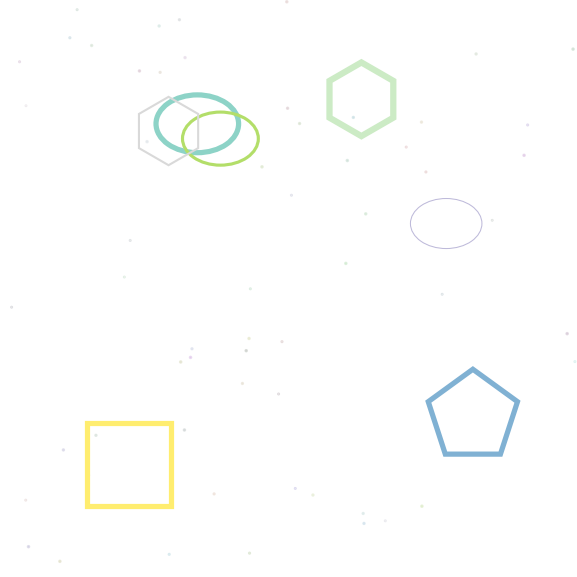[{"shape": "oval", "thickness": 2.5, "radius": 0.36, "center": [0.342, 0.785]}, {"shape": "oval", "thickness": 0.5, "radius": 0.31, "center": [0.773, 0.612]}, {"shape": "pentagon", "thickness": 2.5, "radius": 0.41, "center": [0.819, 0.278]}, {"shape": "oval", "thickness": 1.5, "radius": 0.33, "center": [0.382, 0.759]}, {"shape": "hexagon", "thickness": 1, "radius": 0.3, "center": [0.292, 0.772]}, {"shape": "hexagon", "thickness": 3, "radius": 0.32, "center": [0.626, 0.827]}, {"shape": "square", "thickness": 2.5, "radius": 0.36, "center": [0.223, 0.195]}]